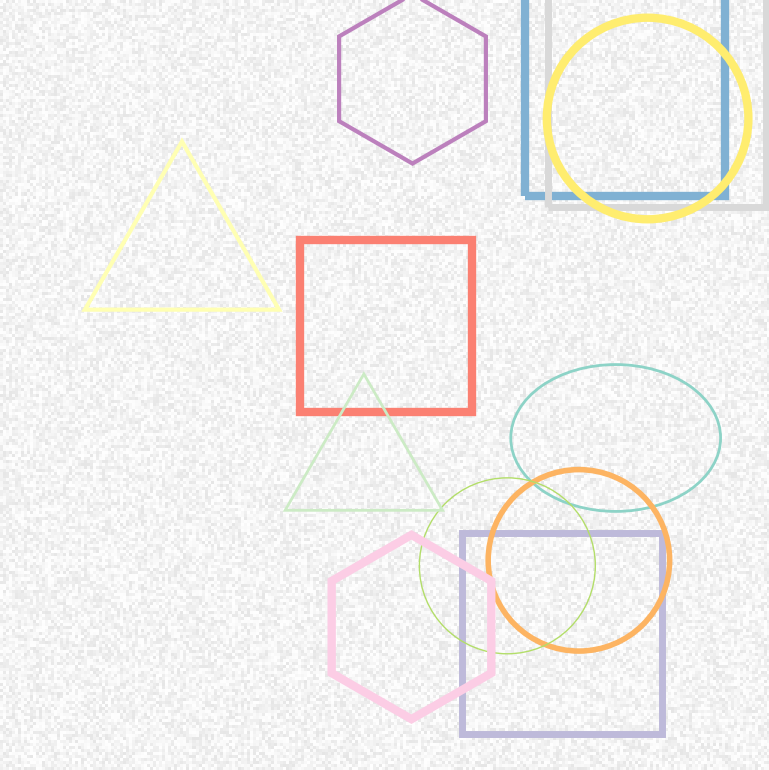[{"shape": "oval", "thickness": 1, "radius": 0.68, "center": [0.8, 0.431]}, {"shape": "triangle", "thickness": 1.5, "radius": 0.73, "center": [0.236, 0.671]}, {"shape": "square", "thickness": 2.5, "radius": 0.65, "center": [0.73, 0.177]}, {"shape": "square", "thickness": 3, "radius": 0.56, "center": [0.501, 0.576]}, {"shape": "square", "thickness": 3, "radius": 0.65, "center": [0.812, 0.875]}, {"shape": "circle", "thickness": 2, "radius": 0.59, "center": [0.752, 0.272]}, {"shape": "circle", "thickness": 0.5, "radius": 0.57, "center": [0.659, 0.265]}, {"shape": "hexagon", "thickness": 3, "radius": 0.6, "center": [0.534, 0.186]}, {"shape": "square", "thickness": 2.5, "radius": 0.71, "center": [0.854, 0.873]}, {"shape": "hexagon", "thickness": 1.5, "radius": 0.55, "center": [0.536, 0.898]}, {"shape": "triangle", "thickness": 1, "radius": 0.59, "center": [0.473, 0.396]}, {"shape": "circle", "thickness": 3, "radius": 0.65, "center": [0.841, 0.846]}]